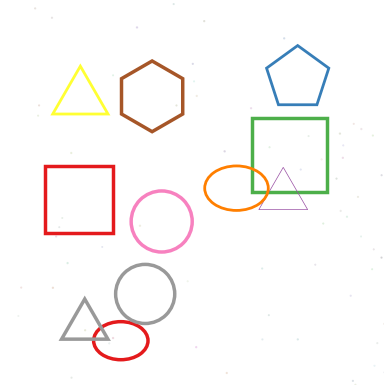[{"shape": "square", "thickness": 2.5, "radius": 0.44, "center": [0.205, 0.482]}, {"shape": "oval", "thickness": 2.5, "radius": 0.35, "center": [0.314, 0.115]}, {"shape": "pentagon", "thickness": 2, "radius": 0.42, "center": [0.773, 0.797]}, {"shape": "square", "thickness": 2.5, "radius": 0.49, "center": [0.752, 0.597]}, {"shape": "triangle", "thickness": 0.5, "radius": 0.37, "center": [0.736, 0.492]}, {"shape": "oval", "thickness": 2, "radius": 0.41, "center": [0.614, 0.511]}, {"shape": "triangle", "thickness": 2, "radius": 0.41, "center": [0.209, 0.745]}, {"shape": "hexagon", "thickness": 2.5, "radius": 0.46, "center": [0.395, 0.75]}, {"shape": "circle", "thickness": 2.5, "radius": 0.4, "center": [0.42, 0.425]}, {"shape": "circle", "thickness": 2.5, "radius": 0.38, "center": [0.377, 0.237]}, {"shape": "triangle", "thickness": 2.5, "radius": 0.35, "center": [0.22, 0.154]}]